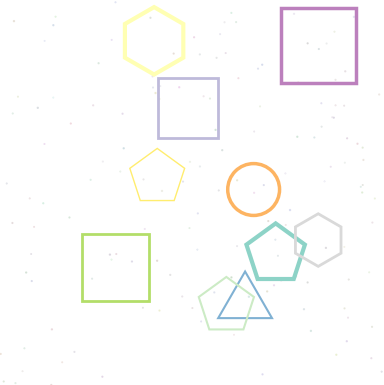[{"shape": "pentagon", "thickness": 3, "radius": 0.4, "center": [0.716, 0.34]}, {"shape": "hexagon", "thickness": 3, "radius": 0.44, "center": [0.4, 0.894]}, {"shape": "square", "thickness": 2, "radius": 0.39, "center": [0.488, 0.72]}, {"shape": "triangle", "thickness": 1.5, "radius": 0.4, "center": [0.637, 0.214]}, {"shape": "circle", "thickness": 2.5, "radius": 0.34, "center": [0.659, 0.508]}, {"shape": "square", "thickness": 2, "radius": 0.43, "center": [0.299, 0.304]}, {"shape": "hexagon", "thickness": 2, "radius": 0.34, "center": [0.827, 0.376]}, {"shape": "square", "thickness": 2.5, "radius": 0.49, "center": [0.827, 0.881]}, {"shape": "pentagon", "thickness": 1.5, "radius": 0.38, "center": [0.588, 0.205]}, {"shape": "pentagon", "thickness": 1, "radius": 0.37, "center": [0.408, 0.54]}]